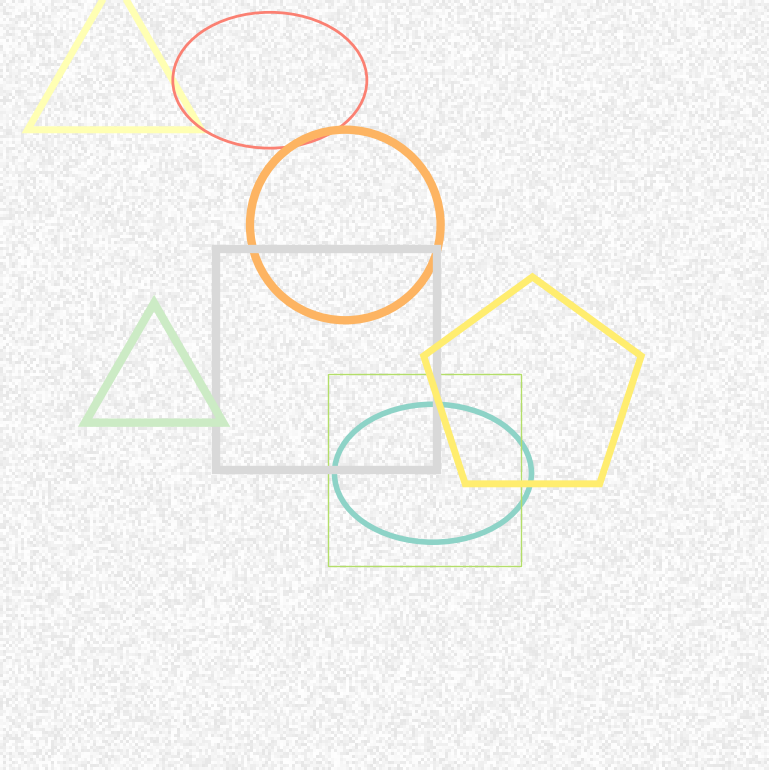[{"shape": "oval", "thickness": 2, "radius": 0.64, "center": [0.562, 0.385]}, {"shape": "triangle", "thickness": 2.5, "radius": 0.65, "center": [0.149, 0.897]}, {"shape": "oval", "thickness": 1, "radius": 0.63, "center": [0.35, 0.896]}, {"shape": "circle", "thickness": 3, "radius": 0.62, "center": [0.448, 0.708]}, {"shape": "square", "thickness": 0.5, "radius": 0.63, "center": [0.551, 0.39]}, {"shape": "square", "thickness": 3, "radius": 0.72, "center": [0.424, 0.533]}, {"shape": "triangle", "thickness": 3, "radius": 0.52, "center": [0.2, 0.503]}, {"shape": "pentagon", "thickness": 2.5, "radius": 0.74, "center": [0.691, 0.492]}]